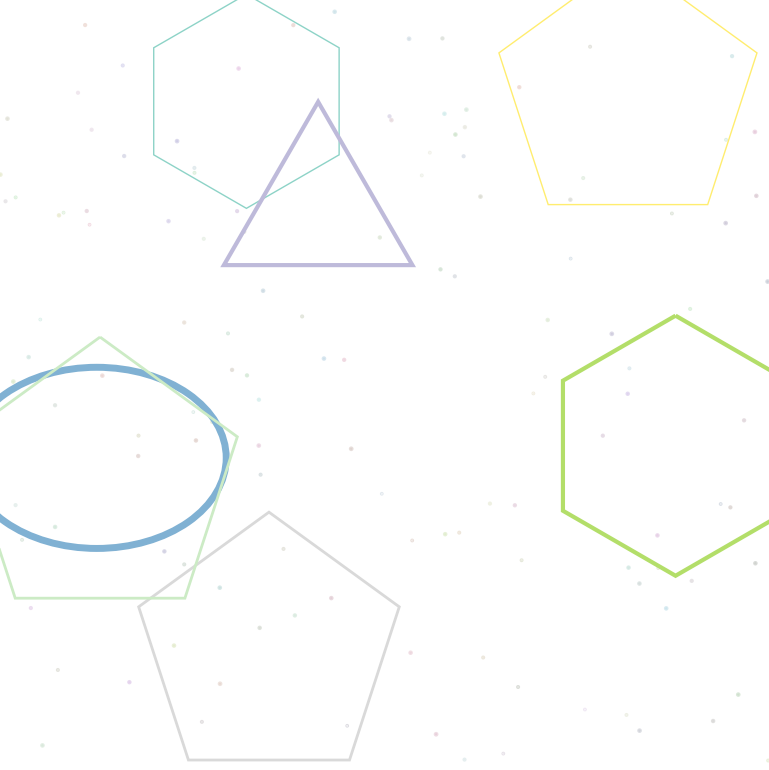[{"shape": "hexagon", "thickness": 0.5, "radius": 0.7, "center": [0.32, 0.868]}, {"shape": "triangle", "thickness": 1.5, "radius": 0.71, "center": [0.413, 0.726]}, {"shape": "oval", "thickness": 2.5, "radius": 0.84, "center": [0.126, 0.405]}, {"shape": "hexagon", "thickness": 1.5, "radius": 0.84, "center": [0.877, 0.421]}, {"shape": "pentagon", "thickness": 1, "radius": 0.89, "center": [0.349, 0.157]}, {"shape": "pentagon", "thickness": 1, "radius": 0.94, "center": [0.13, 0.375]}, {"shape": "pentagon", "thickness": 0.5, "radius": 0.88, "center": [0.816, 0.877]}]